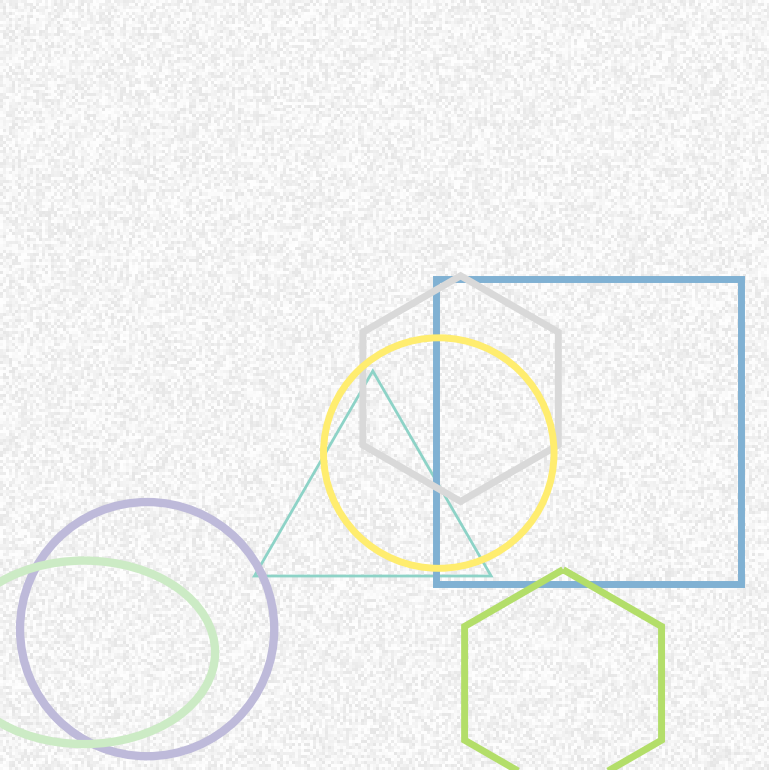[{"shape": "triangle", "thickness": 1, "radius": 0.89, "center": [0.484, 0.341]}, {"shape": "circle", "thickness": 3, "radius": 0.83, "center": [0.191, 0.183]}, {"shape": "square", "thickness": 2.5, "radius": 0.99, "center": [0.764, 0.44]}, {"shape": "hexagon", "thickness": 2.5, "radius": 0.74, "center": [0.731, 0.113]}, {"shape": "hexagon", "thickness": 2.5, "radius": 0.73, "center": [0.598, 0.495]}, {"shape": "oval", "thickness": 3, "radius": 0.85, "center": [0.109, 0.153]}, {"shape": "circle", "thickness": 2.5, "radius": 0.75, "center": [0.57, 0.412]}]